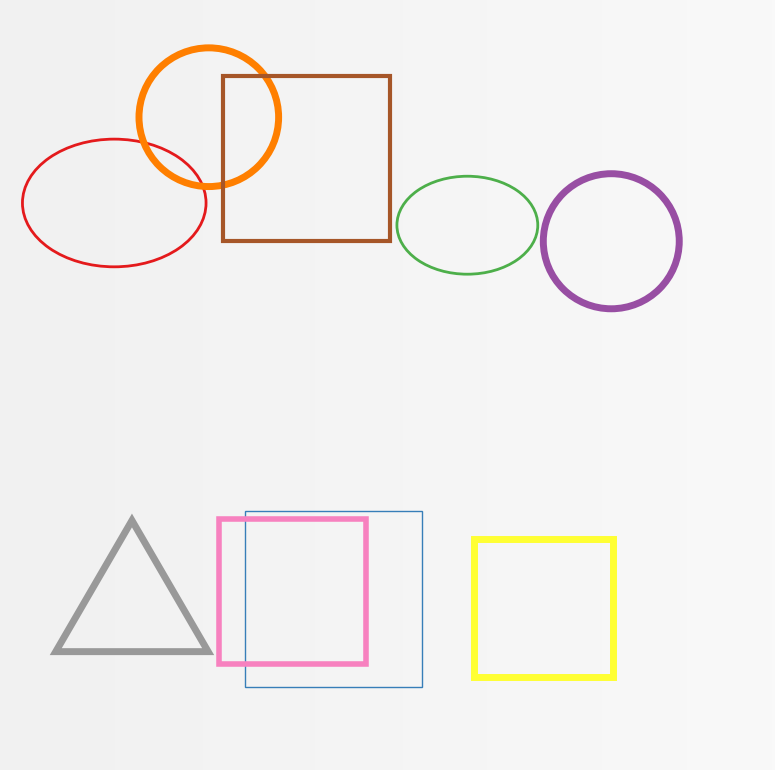[{"shape": "oval", "thickness": 1, "radius": 0.59, "center": [0.147, 0.736]}, {"shape": "square", "thickness": 0.5, "radius": 0.57, "center": [0.431, 0.222]}, {"shape": "oval", "thickness": 1, "radius": 0.45, "center": [0.603, 0.708]}, {"shape": "circle", "thickness": 2.5, "radius": 0.44, "center": [0.789, 0.687]}, {"shape": "circle", "thickness": 2.5, "radius": 0.45, "center": [0.269, 0.848]}, {"shape": "square", "thickness": 2.5, "radius": 0.45, "center": [0.701, 0.211]}, {"shape": "square", "thickness": 1.5, "radius": 0.54, "center": [0.395, 0.794]}, {"shape": "square", "thickness": 2, "radius": 0.47, "center": [0.378, 0.232]}, {"shape": "triangle", "thickness": 2.5, "radius": 0.57, "center": [0.17, 0.21]}]